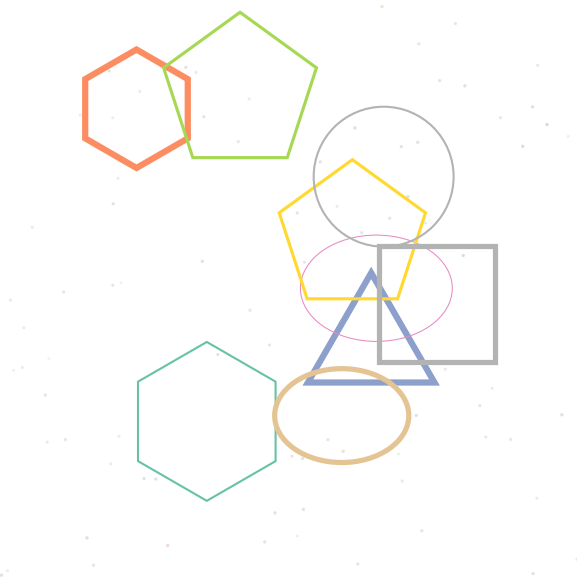[{"shape": "hexagon", "thickness": 1, "radius": 0.69, "center": [0.358, 0.269]}, {"shape": "hexagon", "thickness": 3, "radius": 0.51, "center": [0.236, 0.811]}, {"shape": "triangle", "thickness": 3, "radius": 0.63, "center": [0.643, 0.4]}, {"shape": "oval", "thickness": 0.5, "radius": 0.66, "center": [0.652, 0.5]}, {"shape": "pentagon", "thickness": 1.5, "radius": 0.7, "center": [0.416, 0.839]}, {"shape": "pentagon", "thickness": 1.5, "radius": 0.67, "center": [0.61, 0.589]}, {"shape": "oval", "thickness": 2.5, "radius": 0.58, "center": [0.592, 0.279]}, {"shape": "square", "thickness": 2.5, "radius": 0.5, "center": [0.757, 0.473]}, {"shape": "circle", "thickness": 1, "radius": 0.61, "center": [0.664, 0.693]}]